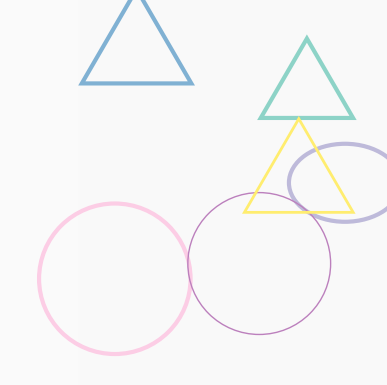[{"shape": "triangle", "thickness": 3, "radius": 0.69, "center": [0.792, 0.762]}, {"shape": "oval", "thickness": 3, "radius": 0.72, "center": [0.89, 0.525]}, {"shape": "triangle", "thickness": 3, "radius": 0.82, "center": [0.352, 0.865]}, {"shape": "circle", "thickness": 3, "radius": 0.98, "center": [0.296, 0.276]}, {"shape": "circle", "thickness": 1, "radius": 0.92, "center": [0.669, 0.315]}, {"shape": "triangle", "thickness": 2, "radius": 0.81, "center": [0.771, 0.529]}]